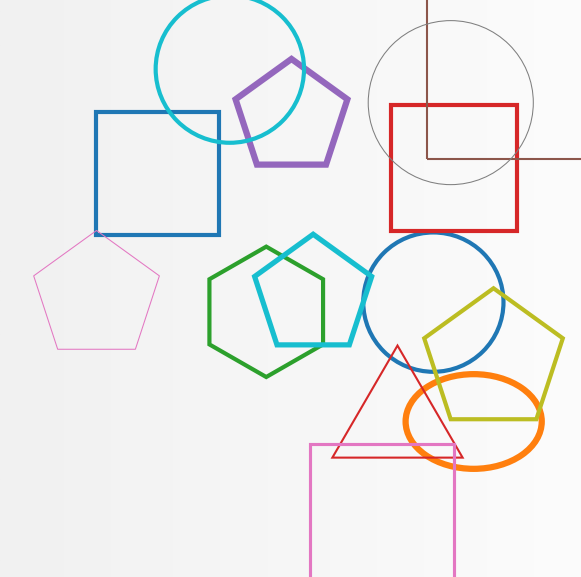[{"shape": "circle", "thickness": 2, "radius": 0.6, "center": [0.746, 0.476]}, {"shape": "square", "thickness": 2, "radius": 0.53, "center": [0.271, 0.699]}, {"shape": "oval", "thickness": 3, "radius": 0.59, "center": [0.815, 0.269]}, {"shape": "hexagon", "thickness": 2, "radius": 0.56, "center": [0.458, 0.459]}, {"shape": "triangle", "thickness": 1, "radius": 0.65, "center": [0.684, 0.271]}, {"shape": "square", "thickness": 2, "radius": 0.55, "center": [0.781, 0.707]}, {"shape": "pentagon", "thickness": 3, "radius": 0.51, "center": [0.501, 0.796]}, {"shape": "square", "thickness": 1, "radius": 0.71, "center": [0.878, 0.866]}, {"shape": "pentagon", "thickness": 0.5, "radius": 0.57, "center": [0.166, 0.486]}, {"shape": "square", "thickness": 1.5, "radius": 0.62, "center": [0.658, 0.106]}, {"shape": "circle", "thickness": 0.5, "radius": 0.71, "center": [0.776, 0.821]}, {"shape": "pentagon", "thickness": 2, "radius": 0.63, "center": [0.849, 0.375]}, {"shape": "circle", "thickness": 2, "radius": 0.64, "center": [0.395, 0.88]}, {"shape": "pentagon", "thickness": 2.5, "radius": 0.53, "center": [0.539, 0.488]}]